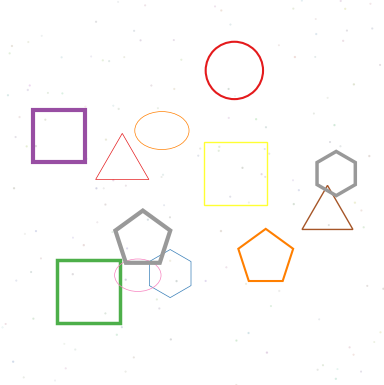[{"shape": "triangle", "thickness": 0.5, "radius": 0.4, "center": [0.318, 0.574]}, {"shape": "circle", "thickness": 1.5, "radius": 0.37, "center": [0.609, 0.817]}, {"shape": "hexagon", "thickness": 0.5, "radius": 0.31, "center": [0.442, 0.289]}, {"shape": "square", "thickness": 2.5, "radius": 0.41, "center": [0.23, 0.243]}, {"shape": "square", "thickness": 3, "radius": 0.34, "center": [0.153, 0.646]}, {"shape": "oval", "thickness": 0.5, "radius": 0.35, "center": [0.421, 0.661]}, {"shape": "pentagon", "thickness": 1.5, "radius": 0.37, "center": [0.69, 0.331]}, {"shape": "square", "thickness": 1, "radius": 0.41, "center": [0.611, 0.55]}, {"shape": "triangle", "thickness": 1, "radius": 0.38, "center": [0.851, 0.442]}, {"shape": "oval", "thickness": 0.5, "radius": 0.3, "center": [0.358, 0.285]}, {"shape": "pentagon", "thickness": 3, "radius": 0.37, "center": [0.371, 0.378]}, {"shape": "hexagon", "thickness": 2.5, "radius": 0.29, "center": [0.873, 0.549]}]